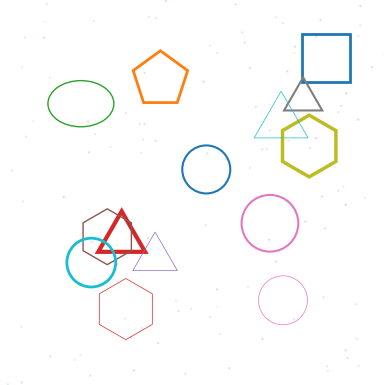[{"shape": "square", "thickness": 2, "radius": 0.32, "center": [0.847, 0.849]}, {"shape": "circle", "thickness": 1.5, "radius": 0.31, "center": [0.536, 0.56]}, {"shape": "pentagon", "thickness": 2, "radius": 0.37, "center": [0.417, 0.794]}, {"shape": "oval", "thickness": 1, "radius": 0.43, "center": [0.21, 0.731]}, {"shape": "hexagon", "thickness": 0.5, "radius": 0.4, "center": [0.327, 0.197]}, {"shape": "triangle", "thickness": 3, "radius": 0.35, "center": [0.316, 0.381]}, {"shape": "triangle", "thickness": 0.5, "radius": 0.33, "center": [0.403, 0.33]}, {"shape": "hexagon", "thickness": 1, "radius": 0.36, "center": [0.279, 0.385]}, {"shape": "circle", "thickness": 0.5, "radius": 0.32, "center": [0.735, 0.22]}, {"shape": "circle", "thickness": 1.5, "radius": 0.37, "center": [0.701, 0.42]}, {"shape": "triangle", "thickness": 1.5, "radius": 0.29, "center": [0.787, 0.742]}, {"shape": "hexagon", "thickness": 2.5, "radius": 0.4, "center": [0.803, 0.621]}, {"shape": "circle", "thickness": 2, "radius": 0.32, "center": [0.237, 0.318]}, {"shape": "triangle", "thickness": 0.5, "radius": 0.4, "center": [0.73, 0.682]}]